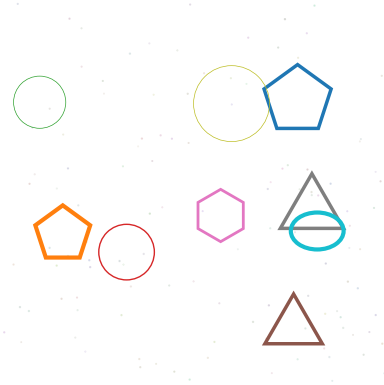[{"shape": "pentagon", "thickness": 2.5, "radius": 0.46, "center": [0.773, 0.741]}, {"shape": "pentagon", "thickness": 3, "radius": 0.37, "center": [0.163, 0.392]}, {"shape": "circle", "thickness": 0.5, "radius": 0.34, "center": [0.103, 0.735]}, {"shape": "circle", "thickness": 1, "radius": 0.36, "center": [0.329, 0.345]}, {"shape": "triangle", "thickness": 2.5, "radius": 0.43, "center": [0.763, 0.15]}, {"shape": "hexagon", "thickness": 2, "radius": 0.34, "center": [0.573, 0.44]}, {"shape": "triangle", "thickness": 2.5, "radius": 0.47, "center": [0.81, 0.454]}, {"shape": "circle", "thickness": 0.5, "radius": 0.49, "center": [0.601, 0.731]}, {"shape": "oval", "thickness": 3, "radius": 0.34, "center": [0.824, 0.4]}]